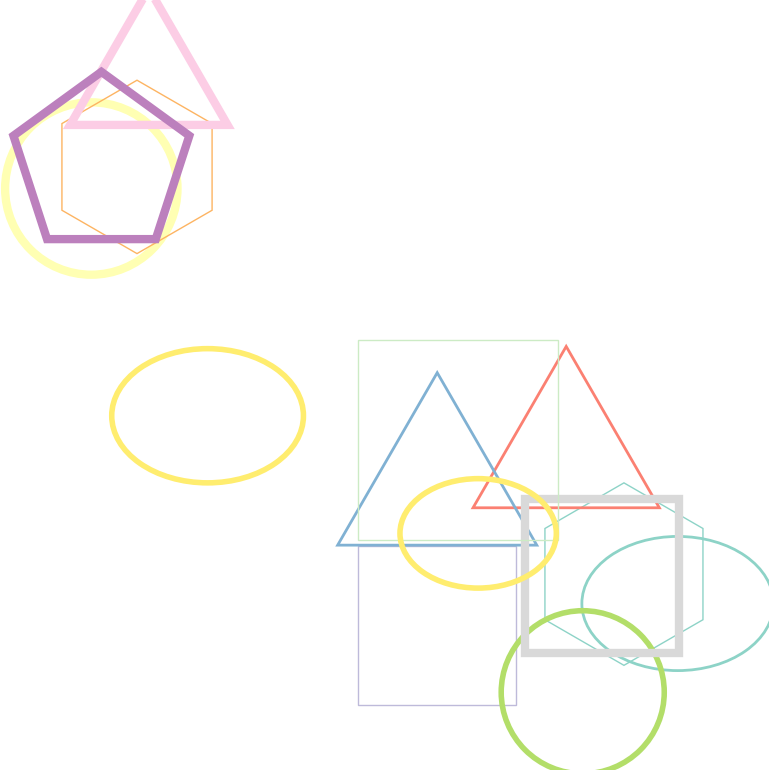[{"shape": "hexagon", "thickness": 0.5, "radius": 0.59, "center": [0.81, 0.254]}, {"shape": "oval", "thickness": 1, "radius": 0.62, "center": [0.88, 0.216]}, {"shape": "circle", "thickness": 3, "radius": 0.56, "center": [0.119, 0.755]}, {"shape": "square", "thickness": 0.5, "radius": 0.51, "center": [0.567, 0.188]}, {"shape": "triangle", "thickness": 1, "radius": 0.7, "center": [0.735, 0.41]}, {"shape": "triangle", "thickness": 1, "radius": 0.75, "center": [0.568, 0.367]}, {"shape": "hexagon", "thickness": 0.5, "radius": 0.56, "center": [0.178, 0.783]}, {"shape": "circle", "thickness": 2, "radius": 0.53, "center": [0.757, 0.101]}, {"shape": "triangle", "thickness": 3, "radius": 0.59, "center": [0.193, 0.897]}, {"shape": "square", "thickness": 3, "radius": 0.5, "center": [0.782, 0.252]}, {"shape": "pentagon", "thickness": 3, "radius": 0.6, "center": [0.132, 0.787]}, {"shape": "square", "thickness": 0.5, "radius": 0.65, "center": [0.595, 0.428]}, {"shape": "oval", "thickness": 2, "radius": 0.62, "center": [0.27, 0.46]}, {"shape": "oval", "thickness": 2, "radius": 0.51, "center": [0.621, 0.307]}]